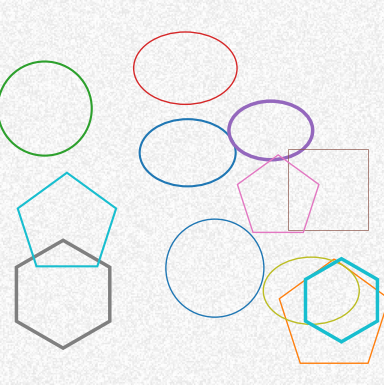[{"shape": "oval", "thickness": 1.5, "radius": 0.62, "center": [0.487, 0.603]}, {"shape": "circle", "thickness": 1, "radius": 0.64, "center": [0.558, 0.304]}, {"shape": "pentagon", "thickness": 1, "radius": 0.75, "center": [0.868, 0.178]}, {"shape": "circle", "thickness": 1.5, "radius": 0.61, "center": [0.116, 0.718]}, {"shape": "oval", "thickness": 1, "radius": 0.67, "center": [0.481, 0.823]}, {"shape": "oval", "thickness": 2.5, "radius": 0.54, "center": [0.703, 0.661]}, {"shape": "square", "thickness": 0.5, "radius": 0.53, "center": [0.852, 0.507]}, {"shape": "pentagon", "thickness": 1, "radius": 0.56, "center": [0.723, 0.486]}, {"shape": "hexagon", "thickness": 2.5, "radius": 0.7, "center": [0.164, 0.236]}, {"shape": "oval", "thickness": 1, "radius": 0.62, "center": [0.808, 0.245]}, {"shape": "pentagon", "thickness": 1.5, "radius": 0.67, "center": [0.174, 0.417]}, {"shape": "hexagon", "thickness": 2.5, "radius": 0.54, "center": [0.887, 0.22]}]